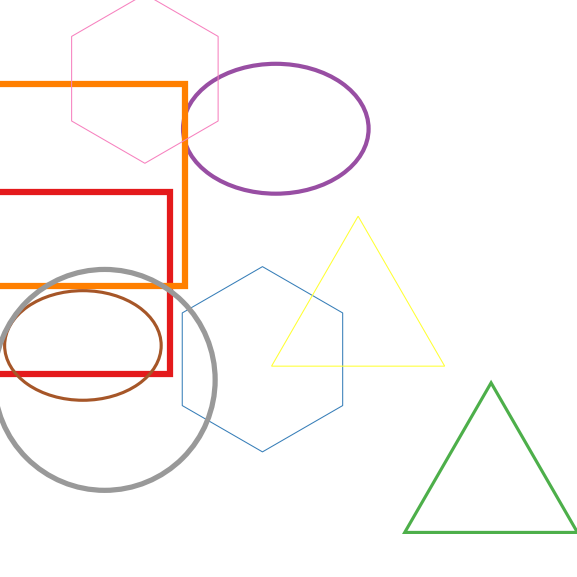[{"shape": "square", "thickness": 3, "radius": 0.79, "center": [0.137, 0.509]}, {"shape": "hexagon", "thickness": 0.5, "radius": 0.8, "center": [0.454, 0.377]}, {"shape": "triangle", "thickness": 1.5, "radius": 0.86, "center": [0.85, 0.164]}, {"shape": "oval", "thickness": 2, "radius": 0.8, "center": [0.478, 0.776]}, {"shape": "square", "thickness": 3, "radius": 0.87, "center": [0.146, 0.679]}, {"shape": "triangle", "thickness": 0.5, "radius": 0.87, "center": [0.62, 0.452]}, {"shape": "oval", "thickness": 1.5, "radius": 0.68, "center": [0.144, 0.401]}, {"shape": "hexagon", "thickness": 0.5, "radius": 0.73, "center": [0.251, 0.863]}, {"shape": "circle", "thickness": 2.5, "radius": 0.96, "center": [0.181, 0.341]}]